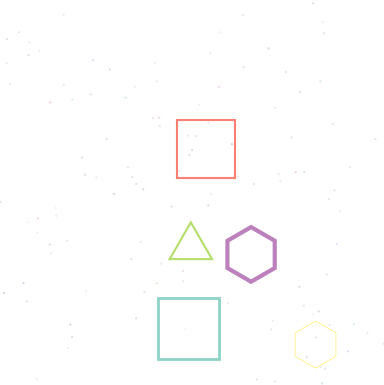[{"shape": "square", "thickness": 2, "radius": 0.39, "center": [0.49, 0.146]}, {"shape": "square", "thickness": 1.5, "radius": 0.38, "center": [0.535, 0.612]}, {"shape": "triangle", "thickness": 1.5, "radius": 0.32, "center": [0.496, 0.359]}, {"shape": "hexagon", "thickness": 3, "radius": 0.35, "center": [0.652, 0.339]}, {"shape": "hexagon", "thickness": 0.5, "radius": 0.31, "center": [0.82, 0.105]}]